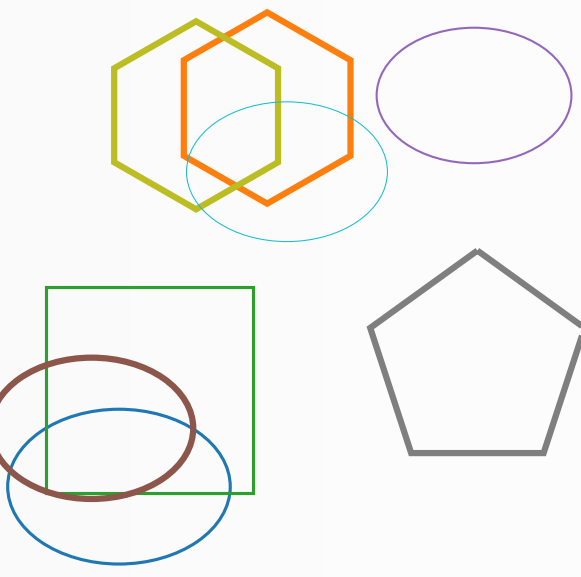[{"shape": "oval", "thickness": 1.5, "radius": 0.96, "center": [0.205, 0.156]}, {"shape": "hexagon", "thickness": 3, "radius": 0.83, "center": [0.46, 0.812]}, {"shape": "square", "thickness": 1.5, "radius": 0.89, "center": [0.257, 0.324]}, {"shape": "oval", "thickness": 1, "radius": 0.84, "center": [0.816, 0.834]}, {"shape": "oval", "thickness": 3, "radius": 0.87, "center": [0.158, 0.257]}, {"shape": "pentagon", "thickness": 3, "radius": 0.97, "center": [0.821, 0.371]}, {"shape": "hexagon", "thickness": 3, "radius": 0.81, "center": [0.337, 0.8]}, {"shape": "oval", "thickness": 0.5, "radius": 0.86, "center": [0.494, 0.702]}]